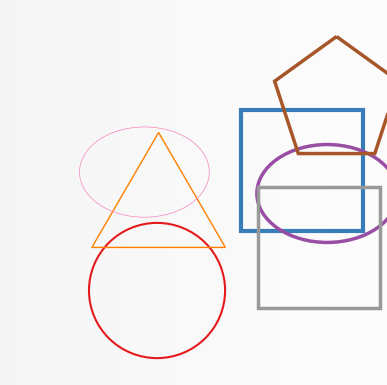[{"shape": "circle", "thickness": 1.5, "radius": 0.88, "center": [0.405, 0.245]}, {"shape": "square", "thickness": 3, "radius": 0.79, "center": [0.78, 0.557]}, {"shape": "oval", "thickness": 2.5, "radius": 0.91, "center": [0.845, 0.497]}, {"shape": "triangle", "thickness": 1, "radius": 0.99, "center": [0.409, 0.457]}, {"shape": "pentagon", "thickness": 2.5, "radius": 0.84, "center": [0.868, 0.737]}, {"shape": "oval", "thickness": 0.5, "radius": 0.84, "center": [0.373, 0.553]}, {"shape": "square", "thickness": 2.5, "radius": 0.78, "center": [0.823, 0.356]}]